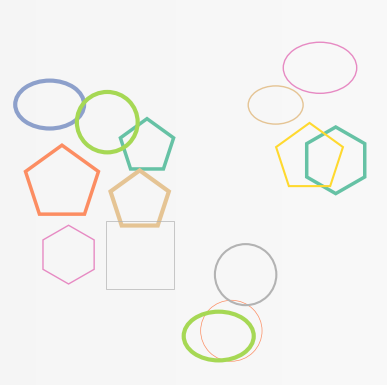[{"shape": "hexagon", "thickness": 2.5, "radius": 0.43, "center": [0.866, 0.584]}, {"shape": "pentagon", "thickness": 2.5, "radius": 0.36, "center": [0.379, 0.62]}, {"shape": "circle", "thickness": 0.5, "radius": 0.4, "center": [0.597, 0.141]}, {"shape": "pentagon", "thickness": 2.5, "radius": 0.49, "center": [0.16, 0.524]}, {"shape": "oval", "thickness": 3, "radius": 0.44, "center": [0.128, 0.728]}, {"shape": "oval", "thickness": 1, "radius": 0.47, "center": [0.826, 0.824]}, {"shape": "hexagon", "thickness": 1, "radius": 0.38, "center": [0.177, 0.339]}, {"shape": "oval", "thickness": 3, "radius": 0.45, "center": [0.564, 0.127]}, {"shape": "circle", "thickness": 3, "radius": 0.39, "center": [0.277, 0.683]}, {"shape": "pentagon", "thickness": 1.5, "radius": 0.45, "center": [0.799, 0.59]}, {"shape": "oval", "thickness": 1, "radius": 0.35, "center": [0.711, 0.727]}, {"shape": "pentagon", "thickness": 3, "radius": 0.4, "center": [0.36, 0.478]}, {"shape": "square", "thickness": 0.5, "radius": 0.44, "center": [0.361, 0.338]}, {"shape": "circle", "thickness": 1.5, "radius": 0.4, "center": [0.634, 0.287]}]